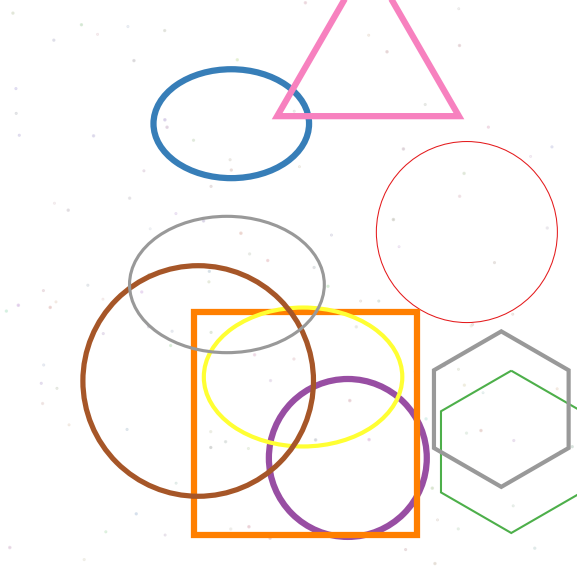[{"shape": "circle", "thickness": 0.5, "radius": 0.78, "center": [0.808, 0.597]}, {"shape": "oval", "thickness": 3, "radius": 0.67, "center": [0.4, 0.785]}, {"shape": "hexagon", "thickness": 1, "radius": 0.7, "center": [0.885, 0.217]}, {"shape": "circle", "thickness": 3, "radius": 0.68, "center": [0.602, 0.206]}, {"shape": "square", "thickness": 3, "radius": 0.96, "center": [0.53, 0.266]}, {"shape": "oval", "thickness": 2, "radius": 0.86, "center": [0.525, 0.346]}, {"shape": "circle", "thickness": 2.5, "radius": 1.0, "center": [0.343, 0.339]}, {"shape": "triangle", "thickness": 3, "radius": 0.91, "center": [0.637, 0.889]}, {"shape": "hexagon", "thickness": 2, "radius": 0.67, "center": [0.868, 0.291]}, {"shape": "oval", "thickness": 1.5, "radius": 0.84, "center": [0.393, 0.506]}]